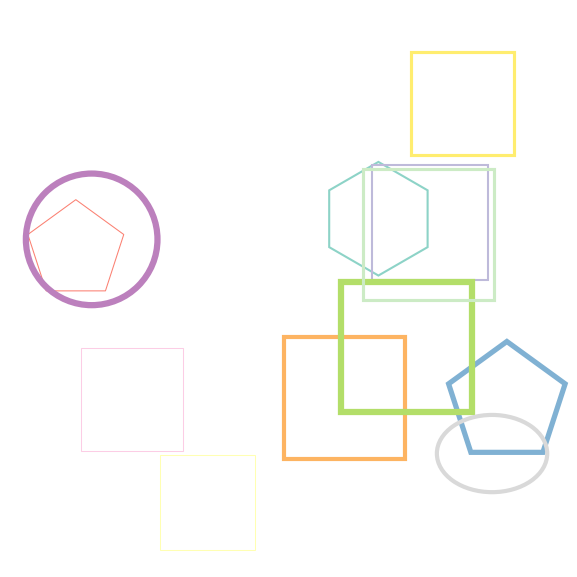[{"shape": "hexagon", "thickness": 1, "radius": 0.49, "center": [0.655, 0.62]}, {"shape": "square", "thickness": 0.5, "radius": 0.41, "center": [0.359, 0.129]}, {"shape": "square", "thickness": 1, "radius": 0.5, "center": [0.744, 0.614]}, {"shape": "pentagon", "thickness": 0.5, "radius": 0.44, "center": [0.131, 0.566]}, {"shape": "pentagon", "thickness": 2.5, "radius": 0.53, "center": [0.878, 0.302]}, {"shape": "square", "thickness": 2, "radius": 0.53, "center": [0.596, 0.31]}, {"shape": "square", "thickness": 3, "radius": 0.56, "center": [0.704, 0.399]}, {"shape": "square", "thickness": 0.5, "radius": 0.44, "center": [0.228, 0.307]}, {"shape": "oval", "thickness": 2, "radius": 0.48, "center": [0.852, 0.214]}, {"shape": "circle", "thickness": 3, "radius": 0.57, "center": [0.159, 0.585]}, {"shape": "square", "thickness": 1.5, "radius": 0.57, "center": [0.741, 0.593]}, {"shape": "square", "thickness": 1.5, "radius": 0.44, "center": [0.801, 0.82]}]